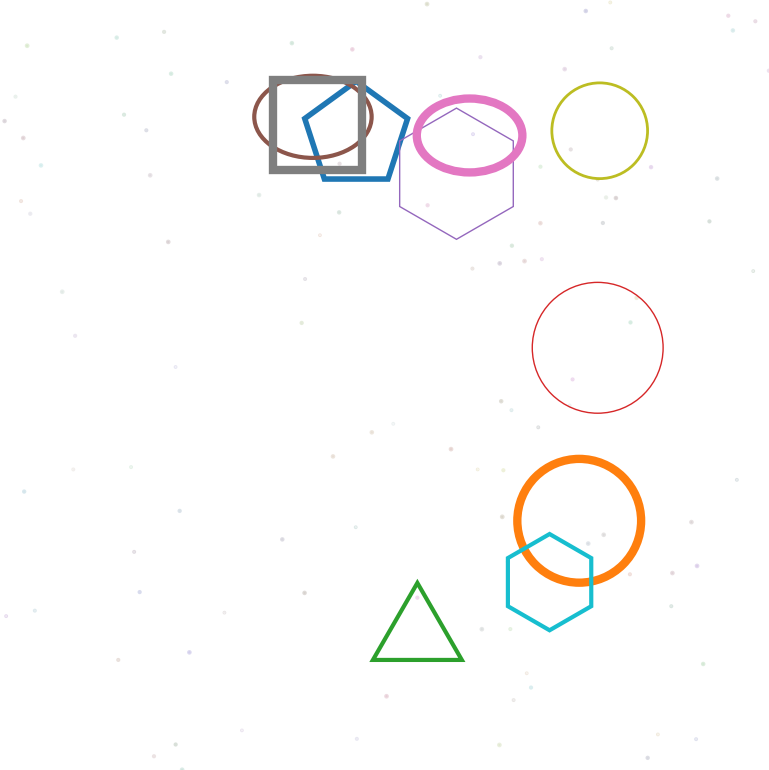[{"shape": "pentagon", "thickness": 2, "radius": 0.35, "center": [0.463, 0.824]}, {"shape": "circle", "thickness": 3, "radius": 0.4, "center": [0.752, 0.324]}, {"shape": "triangle", "thickness": 1.5, "radius": 0.33, "center": [0.542, 0.176]}, {"shape": "circle", "thickness": 0.5, "radius": 0.42, "center": [0.776, 0.548]}, {"shape": "hexagon", "thickness": 0.5, "radius": 0.43, "center": [0.593, 0.774]}, {"shape": "oval", "thickness": 1.5, "radius": 0.38, "center": [0.406, 0.848]}, {"shape": "oval", "thickness": 3, "radius": 0.34, "center": [0.61, 0.824]}, {"shape": "square", "thickness": 3, "radius": 0.29, "center": [0.413, 0.838]}, {"shape": "circle", "thickness": 1, "radius": 0.31, "center": [0.779, 0.83]}, {"shape": "hexagon", "thickness": 1.5, "radius": 0.31, "center": [0.714, 0.244]}]